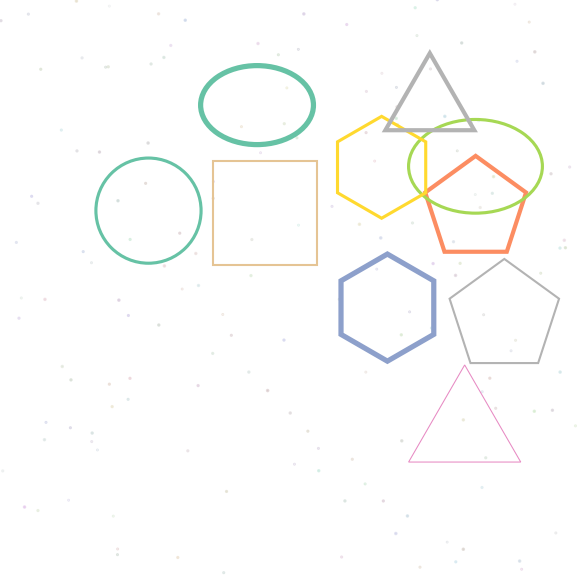[{"shape": "oval", "thickness": 2.5, "radius": 0.49, "center": [0.445, 0.817]}, {"shape": "circle", "thickness": 1.5, "radius": 0.46, "center": [0.257, 0.634]}, {"shape": "pentagon", "thickness": 2, "radius": 0.46, "center": [0.824, 0.637]}, {"shape": "hexagon", "thickness": 2.5, "radius": 0.46, "center": [0.671, 0.466]}, {"shape": "triangle", "thickness": 0.5, "radius": 0.56, "center": [0.805, 0.255]}, {"shape": "oval", "thickness": 1.5, "radius": 0.58, "center": [0.823, 0.711]}, {"shape": "hexagon", "thickness": 1.5, "radius": 0.44, "center": [0.661, 0.709]}, {"shape": "square", "thickness": 1, "radius": 0.45, "center": [0.458, 0.63]}, {"shape": "triangle", "thickness": 2, "radius": 0.44, "center": [0.744, 0.818]}, {"shape": "pentagon", "thickness": 1, "radius": 0.5, "center": [0.873, 0.451]}]